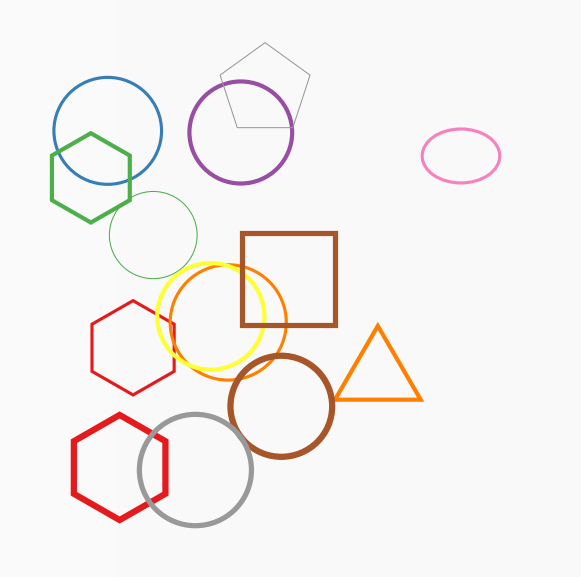[{"shape": "hexagon", "thickness": 3, "radius": 0.45, "center": [0.206, 0.19]}, {"shape": "hexagon", "thickness": 1.5, "radius": 0.41, "center": [0.229, 0.397]}, {"shape": "circle", "thickness": 1.5, "radius": 0.46, "center": [0.185, 0.773]}, {"shape": "hexagon", "thickness": 2, "radius": 0.39, "center": [0.156, 0.691]}, {"shape": "circle", "thickness": 0.5, "radius": 0.38, "center": [0.264, 0.592]}, {"shape": "circle", "thickness": 2, "radius": 0.44, "center": [0.414, 0.77]}, {"shape": "circle", "thickness": 1.5, "radius": 0.5, "center": [0.393, 0.441]}, {"shape": "triangle", "thickness": 2, "radius": 0.43, "center": [0.65, 0.35]}, {"shape": "circle", "thickness": 2, "radius": 0.46, "center": [0.363, 0.451]}, {"shape": "square", "thickness": 2.5, "radius": 0.4, "center": [0.497, 0.516]}, {"shape": "circle", "thickness": 3, "radius": 0.44, "center": [0.484, 0.296]}, {"shape": "oval", "thickness": 1.5, "radius": 0.33, "center": [0.793, 0.729]}, {"shape": "circle", "thickness": 2.5, "radius": 0.48, "center": [0.336, 0.185]}, {"shape": "pentagon", "thickness": 0.5, "radius": 0.41, "center": [0.456, 0.844]}]